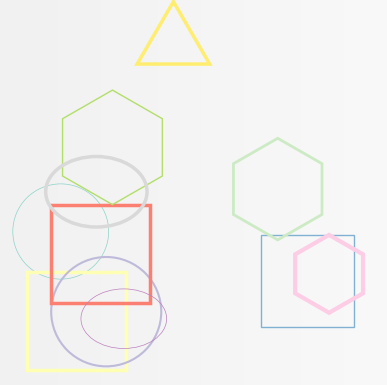[{"shape": "circle", "thickness": 0.5, "radius": 0.62, "center": [0.157, 0.399]}, {"shape": "square", "thickness": 2.5, "radius": 0.64, "center": [0.196, 0.167]}, {"shape": "circle", "thickness": 1.5, "radius": 0.71, "center": [0.274, 0.19]}, {"shape": "square", "thickness": 2.5, "radius": 0.63, "center": [0.259, 0.34]}, {"shape": "square", "thickness": 1, "radius": 0.6, "center": [0.793, 0.271]}, {"shape": "hexagon", "thickness": 1, "radius": 0.74, "center": [0.29, 0.617]}, {"shape": "hexagon", "thickness": 3, "radius": 0.51, "center": [0.849, 0.289]}, {"shape": "oval", "thickness": 2.5, "radius": 0.65, "center": [0.249, 0.502]}, {"shape": "oval", "thickness": 0.5, "radius": 0.55, "center": [0.319, 0.172]}, {"shape": "hexagon", "thickness": 2, "radius": 0.66, "center": [0.717, 0.509]}, {"shape": "triangle", "thickness": 2.5, "radius": 0.54, "center": [0.448, 0.888]}]